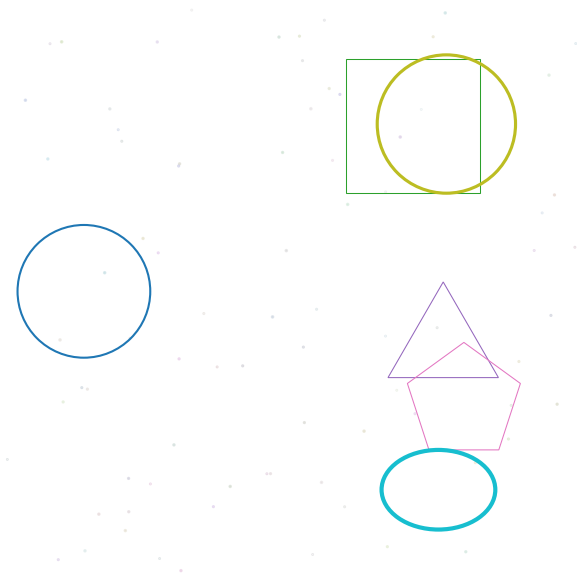[{"shape": "circle", "thickness": 1, "radius": 0.57, "center": [0.145, 0.495]}, {"shape": "square", "thickness": 0.5, "radius": 0.58, "center": [0.715, 0.78]}, {"shape": "triangle", "thickness": 0.5, "radius": 0.55, "center": [0.767, 0.4]}, {"shape": "pentagon", "thickness": 0.5, "radius": 0.51, "center": [0.803, 0.303]}, {"shape": "circle", "thickness": 1.5, "radius": 0.6, "center": [0.773, 0.784]}, {"shape": "oval", "thickness": 2, "radius": 0.49, "center": [0.759, 0.151]}]